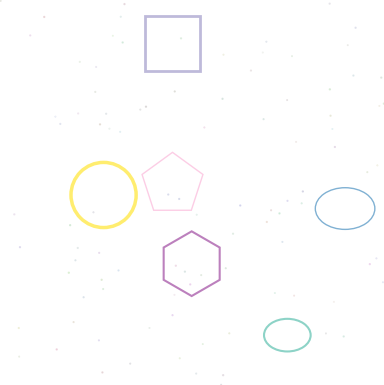[{"shape": "oval", "thickness": 1.5, "radius": 0.3, "center": [0.746, 0.13]}, {"shape": "square", "thickness": 2, "radius": 0.36, "center": [0.448, 0.886]}, {"shape": "oval", "thickness": 1, "radius": 0.39, "center": [0.896, 0.458]}, {"shape": "pentagon", "thickness": 1, "radius": 0.42, "center": [0.448, 0.521]}, {"shape": "hexagon", "thickness": 1.5, "radius": 0.42, "center": [0.498, 0.315]}, {"shape": "circle", "thickness": 2.5, "radius": 0.42, "center": [0.269, 0.494]}]